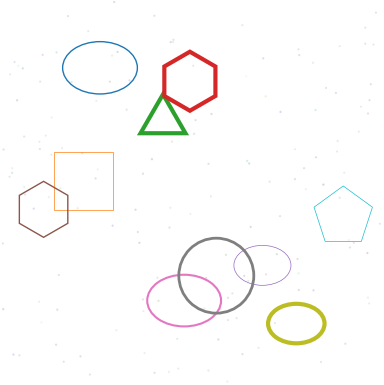[{"shape": "oval", "thickness": 1, "radius": 0.49, "center": [0.26, 0.824]}, {"shape": "square", "thickness": 0.5, "radius": 0.38, "center": [0.217, 0.53]}, {"shape": "triangle", "thickness": 3, "radius": 0.34, "center": [0.423, 0.688]}, {"shape": "hexagon", "thickness": 3, "radius": 0.38, "center": [0.493, 0.789]}, {"shape": "oval", "thickness": 0.5, "radius": 0.37, "center": [0.682, 0.311]}, {"shape": "hexagon", "thickness": 1, "radius": 0.36, "center": [0.113, 0.456]}, {"shape": "oval", "thickness": 1.5, "radius": 0.48, "center": [0.478, 0.219]}, {"shape": "circle", "thickness": 2, "radius": 0.49, "center": [0.562, 0.284]}, {"shape": "oval", "thickness": 3, "radius": 0.37, "center": [0.77, 0.16]}, {"shape": "pentagon", "thickness": 0.5, "radius": 0.4, "center": [0.892, 0.437]}]